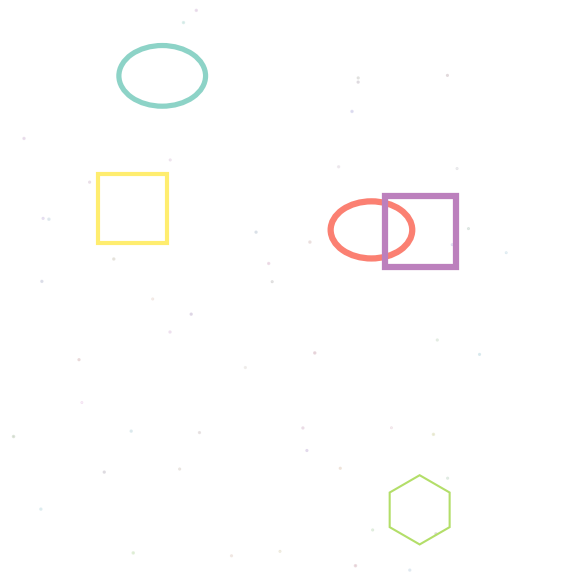[{"shape": "oval", "thickness": 2.5, "radius": 0.38, "center": [0.281, 0.868]}, {"shape": "oval", "thickness": 3, "radius": 0.35, "center": [0.643, 0.601]}, {"shape": "hexagon", "thickness": 1, "radius": 0.3, "center": [0.727, 0.116]}, {"shape": "square", "thickness": 3, "radius": 0.3, "center": [0.728, 0.598]}, {"shape": "square", "thickness": 2, "radius": 0.3, "center": [0.229, 0.638]}]